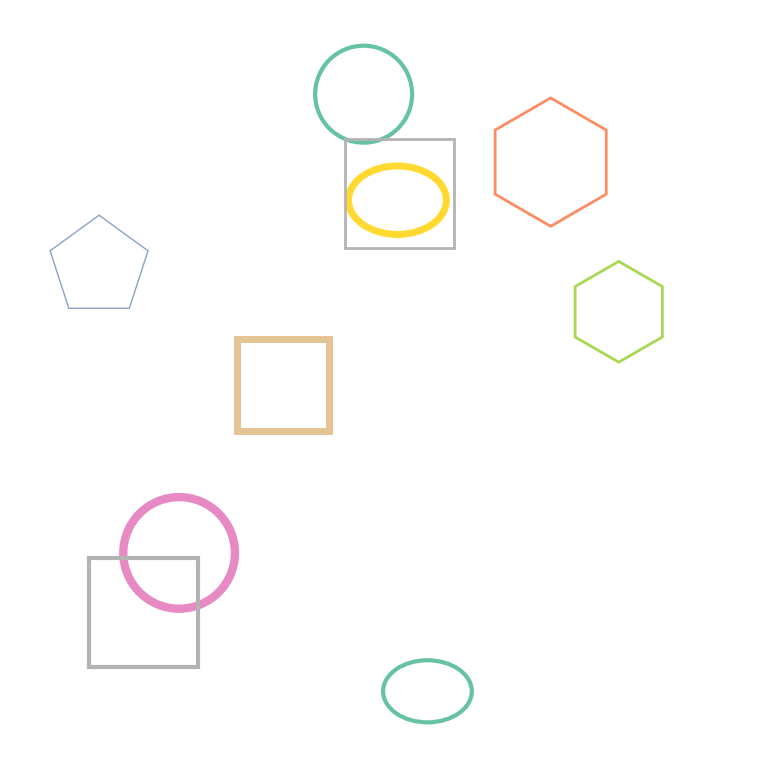[{"shape": "circle", "thickness": 1.5, "radius": 0.31, "center": [0.472, 0.878]}, {"shape": "oval", "thickness": 1.5, "radius": 0.29, "center": [0.555, 0.102]}, {"shape": "hexagon", "thickness": 1, "radius": 0.42, "center": [0.715, 0.789]}, {"shape": "pentagon", "thickness": 0.5, "radius": 0.33, "center": [0.129, 0.654]}, {"shape": "circle", "thickness": 3, "radius": 0.36, "center": [0.233, 0.282]}, {"shape": "hexagon", "thickness": 1, "radius": 0.33, "center": [0.804, 0.595]}, {"shape": "oval", "thickness": 2.5, "radius": 0.32, "center": [0.516, 0.74]}, {"shape": "square", "thickness": 2.5, "radius": 0.3, "center": [0.368, 0.501]}, {"shape": "square", "thickness": 1, "radius": 0.35, "center": [0.519, 0.749]}, {"shape": "square", "thickness": 1.5, "radius": 0.35, "center": [0.187, 0.205]}]